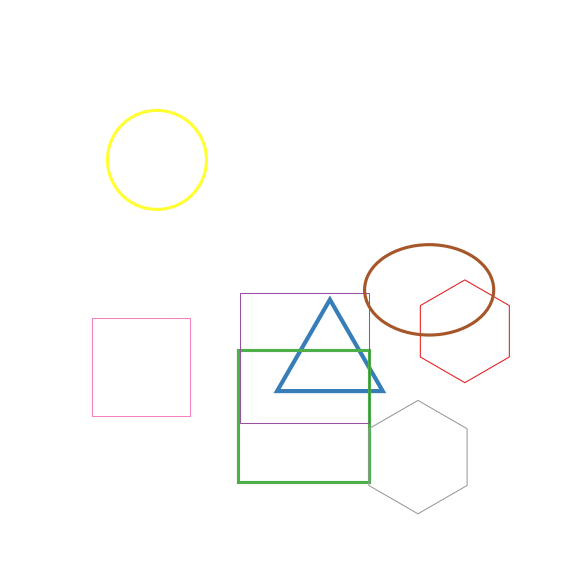[{"shape": "hexagon", "thickness": 0.5, "radius": 0.44, "center": [0.805, 0.425]}, {"shape": "triangle", "thickness": 2, "radius": 0.53, "center": [0.571, 0.375]}, {"shape": "square", "thickness": 1.5, "radius": 0.57, "center": [0.526, 0.279]}, {"shape": "square", "thickness": 0.5, "radius": 0.56, "center": [0.528, 0.379]}, {"shape": "circle", "thickness": 1.5, "radius": 0.43, "center": [0.272, 0.722]}, {"shape": "oval", "thickness": 1.5, "radius": 0.56, "center": [0.743, 0.497]}, {"shape": "square", "thickness": 0.5, "radius": 0.42, "center": [0.243, 0.364]}, {"shape": "hexagon", "thickness": 0.5, "radius": 0.49, "center": [0.724, 0.208]}]